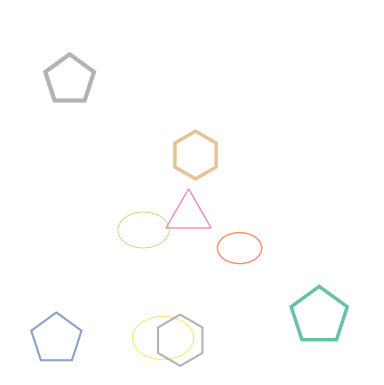[{"shape": "pentagon", "thickness": 2.5, "radius": 0.38, "center": [0.829, 0.18]}, {"shape": "oval", "thickness": 1, "radius": 0.29, "center": [0.622, 0.356]}, {"shape": "pentagon", "thickness": 1.5, "radius": 0.34, "center": [0.146, 0.12]}, {"shape": "triangle", "thickness": 1, "radius": 0.34, "center": [0.49, 0.442]}, {"shape": "oval", "thickness": 0.5, "radius": 0.33, "center": [0.373, 0.403]}, {"shape": "oval", "thickness": 0.5, "radius": 0.4, "center": [0.424, 0.122]}, {"shape": "hexagon", "thickness": 2.5, "radius": 0.31, "center": [0.508, 0.597]}, {"shape": "pentagon", "thickness": 3, "radius": 0.33, "center": [0.181, 0.793]}, {"shape": "hexagon", "thickness": 1.5, "radius": 0.33, "center": [0.468, 0.116]}]